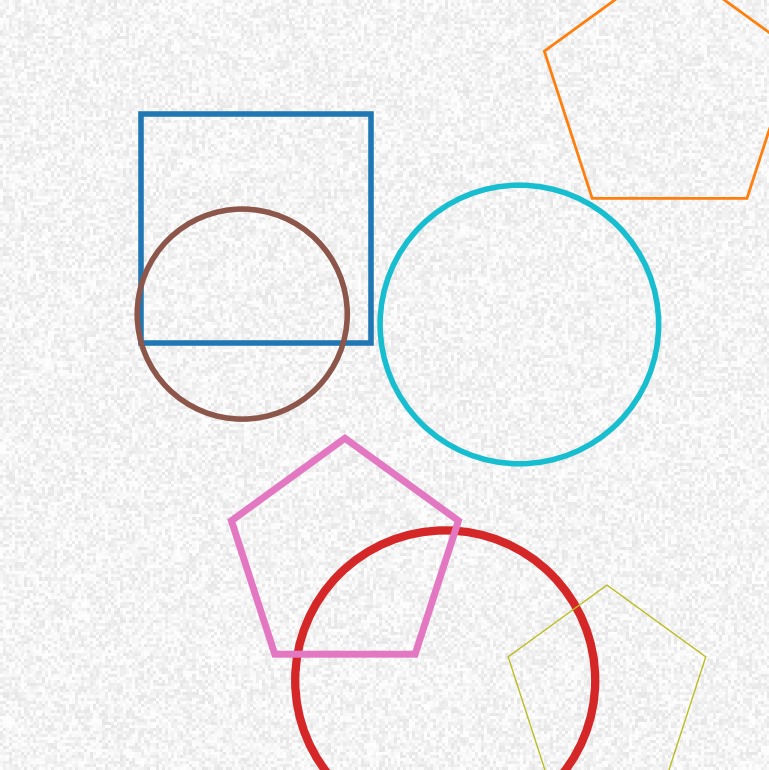[{"shape": "square", "thickness": 2, "radius": 0.75, "center": [0.332, 0.703]}, {"shape": "pentagon", "thickness": 1, "radius": 0.86, "center": [0.87, 0.881]}, {"shape": "circle", "thickness": 3, "radius": 0.97, "center": [0.578, 0.116]}, {"shape": "circle", "thickness": 2, "radius": 0.68, "center": [0.315, 0.592]}, {"shape": "pentagon", "thickness": 2.5, "radius": 0.78, "center": [0.448, 0.276]}, {"shape": "pentagon", "thickness": 0.5, "radius": 0.67, "center": [0.788, 0.105]}, {"shape": "circle", "thickness": 2, "radius": 0.9, "center": [0.675, 0.579]}]